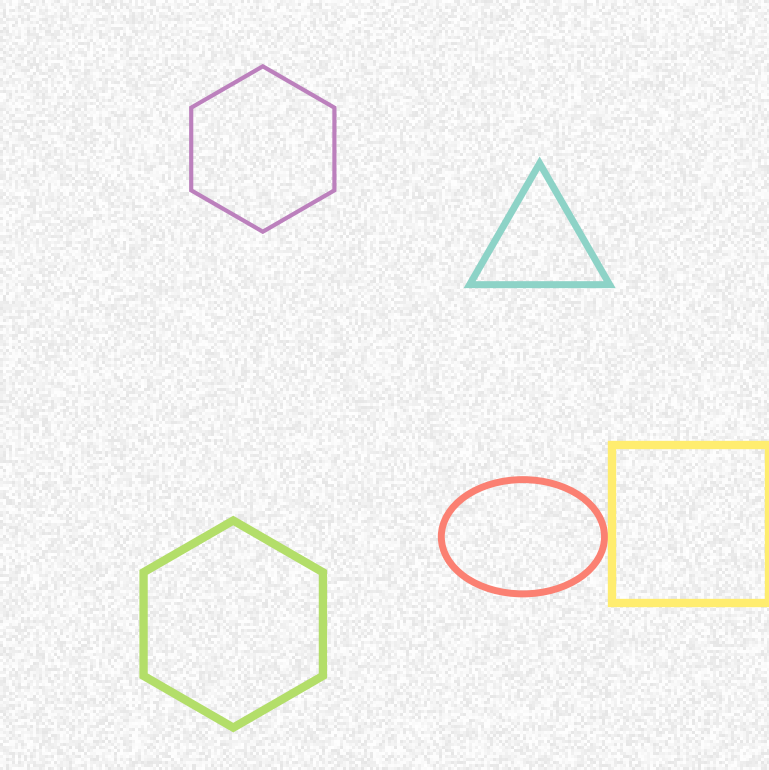[{"shape": "triangle", "thickness": 2.5, "radius": 0.52, "center": [0.701, 0.683]}, {"shape": "oval", "thickness": 2.5, "radius": 0.53, "center": [0.679, 0.303]}, {"shape": "hexagon", "thickness": 3, "radius": 0.67, "center": [0.303, 0.19]}, {"shape": "hexagon", "thickness": 1.5, "radius": 0.54, "center": [0.341, 0.806]}, {"shape": "square", "thickness": 3, "radius": 0.51, "center": [0.897, 0.32]}]